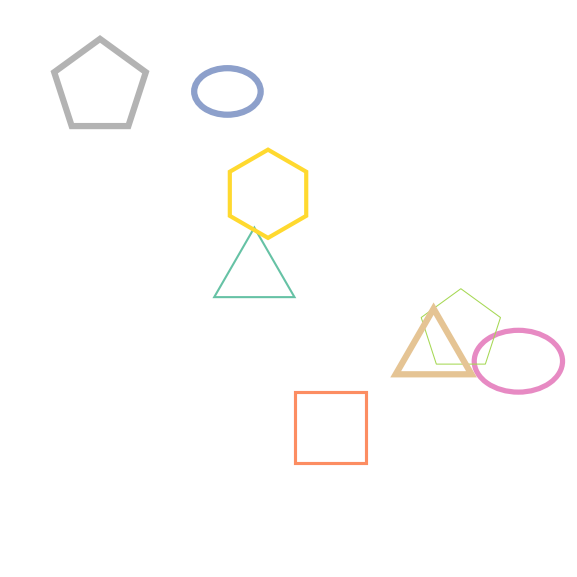[{"shape": "triangle", "thickness": 1, "radius": 0.4, "center": [0.44, 0.525]}, {"shape": "square", "thickness": 1.5, "radius": 0.31, "center": [0.573, 0.258]}, {"shape": "oval", "thickness": 3, "radius": 0.29, "center": [0.394, 0.841]}, {"shape": "oval", "thickness": 2.5, "radius": 0.38, "center": [0.898, 0.374]}, {"shape": "pentagon", "thickness": 0.5, "radius": 0.36, "center": [0.798, 0.427]}, {"shape": "hexagon", "thickness": 2, "radius": 0.38, "center": [0.464, 0.664]}, {"shape": "triangle", "thickness": 3, "radius": 0.38, "center": [0.751, 0.389]}, {"shape": "pentagon", "thickness": 3, "radius": 0.42, "center": [0.173, 0.848]}]